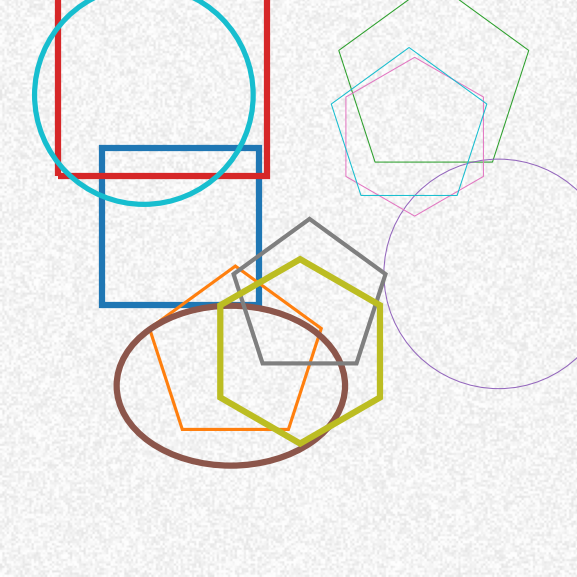[{"shape": "square", "thickness": 3, "radius": 0.68, "center": [0.313, 0.608]}, {"shape": "pentagon", "thickness": 1.5, "radius": 0.78, "center": [0.408, 0.382]}, {"shape": "pentagon", "thickness": 0.5, "radius": 0.86, "center": [0.751, 0.858]}, {"shape": "square", "thickness": 3, "radius": 0.9, "center": [0.281, 0.874]}, {"shape": "circle", "thickness": 0.5, "radius": 0.99, "center": [0.863, 0.525]}, {"shape": "oval", "thickness": 3, "radius": 0.99, "center": [0.4, 0.331]}, {"shape": "hexagon", "thickness": 0.5, "radius": 0.69, "center": [0.718, 0.762]}, {"shape": "pentagon", "thickness": 2, "radius": 0.69, "center": [0.536, 0.482]}, {"shape": "hexagon", "thickness": 3, "radius": 0.8, "center": [0.52, 0.391]}, {"shape": "pentagon", "thickness": 0.5, "radius": 0.71, "center": [0.708, 0.775]}, {"shape": "circle", "thickness": 2.5, "radius": 0.95, "center": [0.249, 0.835]}]